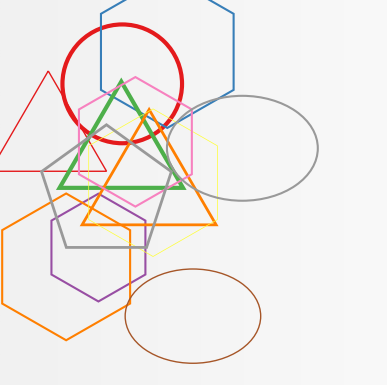[{"shape": "triangle", "thickness": 1, "radius": 0.87, "center": [0.125, 0.642]}, {"shape": "circle", "thickness": 3, "radius": 0.77, "center": [0.315, 0.782]}, {"shape": "hexagon", "thickness": 1.5, "radius": 0.99, "center": [0.432, 0.865]}, {"shape": "triangle", "thickness": 3, "radius": 0.92, "center": [0.313, 0.604]}, {"shape": "hexagon", "thickness": 1.5, "radius": 0.7, "center": [0.254, 0.357]}, {"shape": "triangle", "thickness": 2, "radius": 1.0, "center": [0.385, 0.516]}, {"shape": "hexagon", "thickness": 1.5, "radius": 0.95, "center": [0.171, 0.307]}, {"shape": "hexagon", "thickness": 0.5, "radius": 0.96, "center": [0.395, 0.525]}, {"shape": "oval", "thickness": 1, "radius": 0.87, "center": [0.498, 0.179]}, {"shape": "hexagon", "thickness": 1.5, "radius": 0.84, "center": [0.349, 0.632]}, {"shape": "oval", "thickness": 1.5, "radius": 0.97, "center": [0.625, 0.615]}, {"shape": "pentagon", "thickness": 2, "radius": 0.88, "center": [0.275, 0.5]}]